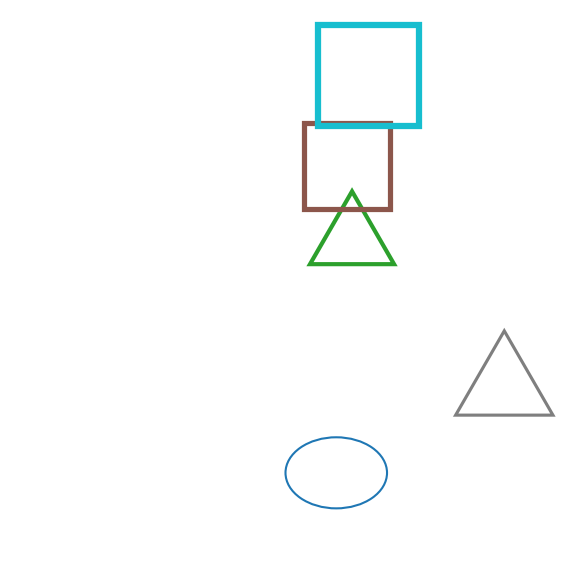[{"shape": "oval", "thickness": 1, "radius": 0.44, "center": [0.582, 0.18]}, {"shape": "triangle", "thickness": 2, "radius": 0.42, "center": [0.61, 0.584]}, {"shape": "square", "thickness": 2.5, "radius": 0.37, "center": [0.601, 0.711]}, {"shape": "triangle", "thickness": 1.5, "radius": 0.49, "center": [0.873, 0.329]}, {"shape": "square", "thickness": 3, "radius": 0.44, "center": [0.638, 0.869]}]